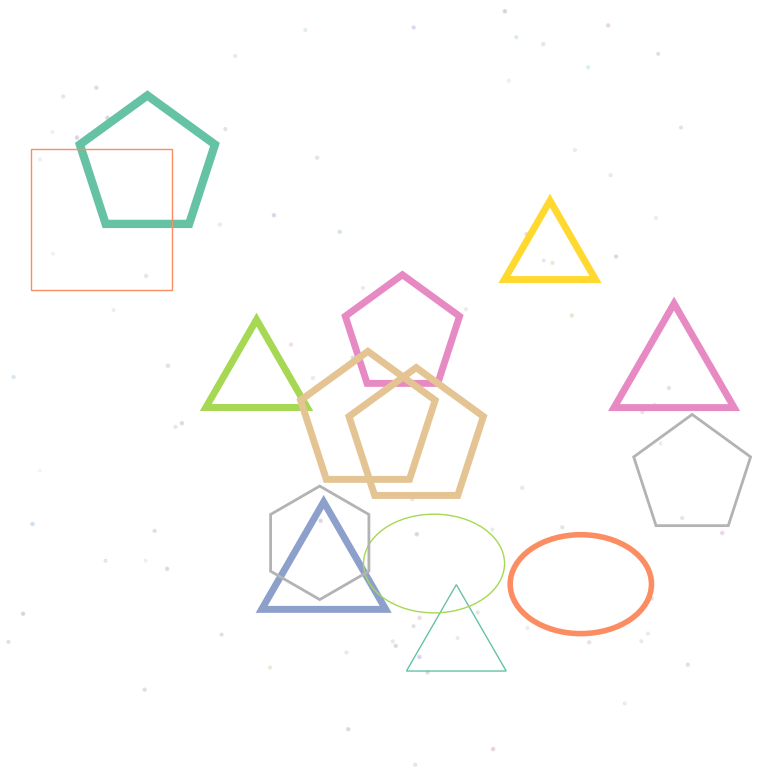[{"shape": "pentagon", "thickness": 3, "radius": 0.46, "center": [0.191, 0.784]}, {"shape": "triangle", "thickness": 0.5, "radius": 0.37, "center": [0.593, 0.166]}, {"shape": "oval", "thickness": 2, "radius": 0.46, "center": [0.754, 0.241]}, {"shape": "square", "thickness": 0.5, "radius": 0.46, "center": [0.132, 0.715]}, {"shape": "triangle", "thickness": 2.5, "radius": 0.47, "center": [0.42, 0.255]}, {"shape": "pentagon", "thickness": 2.5, "radius": 0.39, "center": [0.523, 0.565]}, {"shape": "triangle", "thickness": 2.5, "radius": 0.45, "center": [0.875, 0.516]}, {"shape": "oval", "thickness": 0.5, "radius": 0.46, "center": [0.564, 0.268]}, {"shape": "triangle", "thickness": 2.5, "radius": 0.38, "center": [0.333, 0.509]}, {"shape": "triangle", "thickness": 2.5, "radius": 0.34, "center": [0.714, 0.671]}, {"shape": "pentagon", "thickness": 2.5, "radius": 0.46, "center": [0.541, 0.431]}, {"shape": "pentagon", "thickness": 2.5, "radius": 0.46, "center": [0.478, 0.452]}, {"shape": "pentagon", "thickness": 1, "radius": 0.4, "center": [0.899, 0.382]}, {"shape": "hexagon", "thickness": 1, "radius": 0.37, "center": [0.415, 0.295]}]